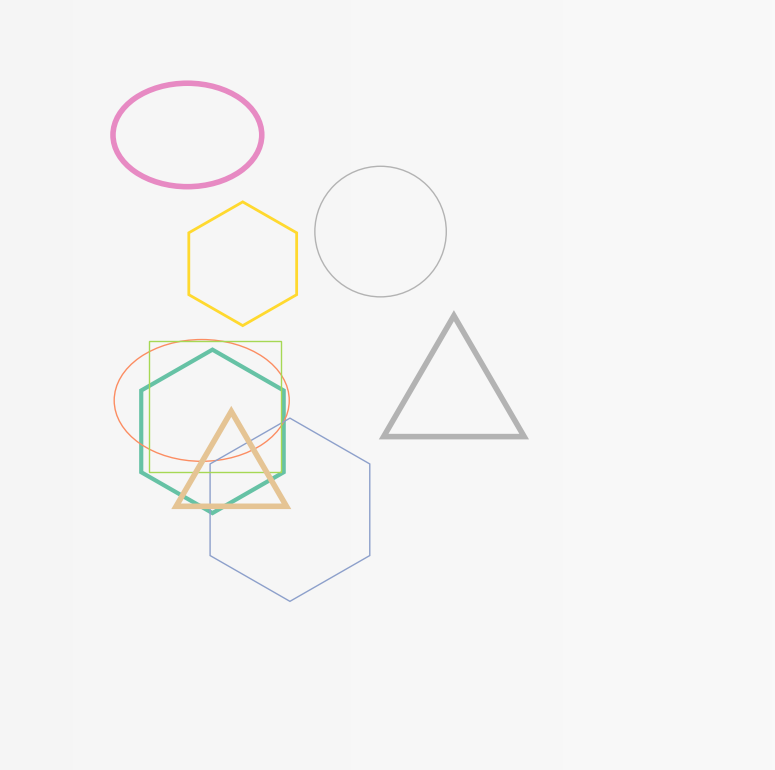[{"shape": "hexagon", "thickness": 1.5, "radius": 0.53, "center": [0.274, 0.44]}, {"shape": "oval", "thickness": 0.5, "radius": 0.56, "center": [0.26, 0.48]}, {"shape": "hexagon", "thickness": 0.5, "radius": 0.59, "center": [0.374, 0.338]}, {"shape": "oval", "thickness": 2, "radius": 0.48, "center": [0.242, 0.825]}, {"shape": "square", "thickness": 0.5, "radius": 0.42, "center": [0.278, 0.472]}, {"shape": "hexagon", "thickness": 1, "radius": 0.4, "center": [0.313, 0.657]}, {"shape": "triangle", "thickness": 2, "radius": 0.41, "center": [0.298, 0.384]}, {"shape": "circle", "thickness": 0.5, "radius": 0.42, "center": [0.491, 0.699]}, {"shape": "triangle", "thickness": 2, "radius": 0.52, "center": [0.586, 0.485]}]